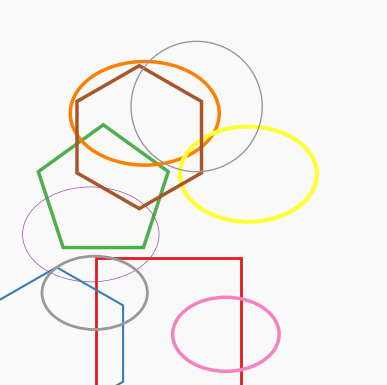[{"shape": "square", "thickness": 2, "radius": 0.93, "center": [0.435, 0.144]}, {"shape": "hexagon", "thickness": 1.5, "radius": 0.99, "center": [0.146, 0.108]}, {"shape": "pentagon", "thickness": 2.5, "radius": 0.88, "center": [0.267, 0.5]}, {"shape": "oval", "thickness": 0.5, "radius": 0.88, "center": [0.234, 0.391]}, {"shape": "oval", "thickness": 2.5, "radius": 0.96, "center": [0.374, 0.706]}, {"shape": "oval", "thickness": 3, "radius": 0.88, "center": [0.641, 0.548]}, {"shape": "hexagon", "thickness": 2.5, "radius": 0.93, "center": [0.359, 0.644]}, {"shape": "oval", "thickness": 2.5, "radius": 0.69, "center": [0.583, 0.132]}, {"shape": "circle", "thickness": 1, "radius": 0.85, "center": [0.507, 0.723]}, {"shape": "oval", "thickness": 2, "radius": 0.68, "center": [0.244, 0.239]}]